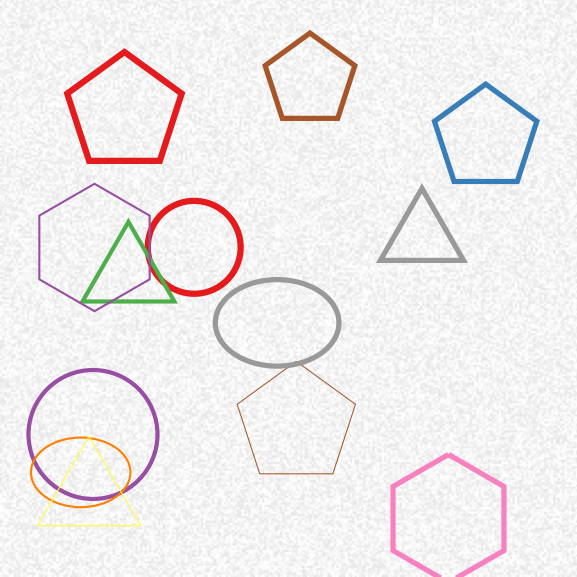[{"shape": "pentagon", "thickness": 3, "radius": 0.52, "center": [0.216, 0.805]}, {"shape": "circle", "thickness": 3, "radius": 0.4, "center": [0.336, 0.571]}, {"shape": "pentagon", "thickness": 2.5, "radius": 0.47, "center": [0.841, 0.76]}, {"shape": "triangle", "thickness": 2, "radius": 0.46, "center": [0.222, 0.523]}, {"shape": "hexagon", "thickness": 1, "radius": 0.55, "center": [0.164, 0.571]}, {"shape": "circle", "thickness": 2, "radius": 0.56, "center": [0.161, 0.247]}, {"shape": "oval", "thickness": 1, "radius": 0.43, "center": [0.14, 0.181]}, {"shape": "triangle", "thickness": 0.5, "radius": 0.52, "center": [0.154, 0.14]}, {"shape": "pentagon", "thickness": 0.5, "radius": 0.54, "center": [0.513, 0.266]}, {"shape": "pentagon", "thickness": 2.5, "radius": 0.41, "center": [0.537, 0.86]}, {"shape": "hexagon", "thickness": 2.5, "radius": 0.55, "center": [0.777, 0.101]}, {"shape": "triangle", "thickness": 2.5, "radius": 0.42, "center": [0.731, 0.59]}, {"shape": "oval", "thickness": 2.5, "radius": 0.54, "center": [0.48, 0.44]}]